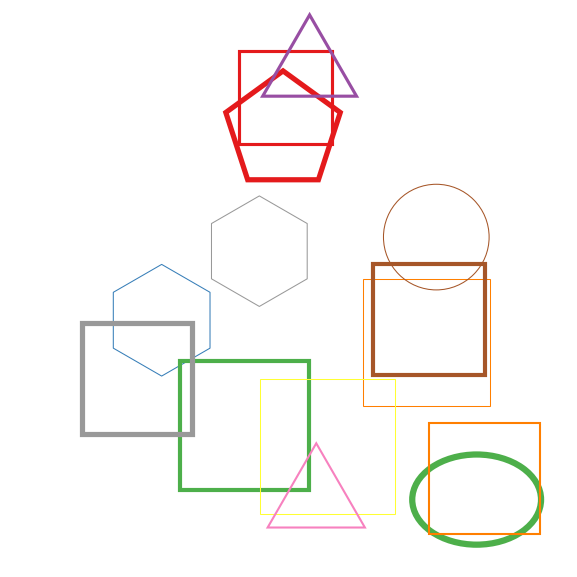[{"shape": "square", "thickness": 1.5, "radius": 0.4, "center": [0.494, 0.83]}, {"shape": "pentagon", "thickness": 2.5, "radius": 0.52, "center": [0.49, 0.772]}, {"shape": "hexagon", "thickness": 0.5, "radius": 0.48, "center": [0.28, 0.445]}, {"shape": "square", "thickness": 2, "radius": 0.56, "center": [0.423, 0.263]}, {"shape": "oval", "thickness": 3, "radius": 0.56, "center": [0.825, 0.134]}, {"shape": "triangle", "thickness": 1.5, "radius": 0.47, "center": [0.536, 0.879]}, {"shape": "square", "thickness": 0.5, "radius": 0.55, "center": [0.739, 0.406]}, {"shape": "square", "thickness": 1, "radius": 0.48, "center": [0.839, 0.171]}, {"shape": "square", "thickness": 0.5, "radius": 0.58, "center": [0.568, 0.225]}, {"shape": "square", "thickness": 2, "radius": 0.48, "center": [0.743, 0.446]}, {"shape": "circle", "thickness": 0.5, "radius": 0.46, "center": [0.755, 0.589]}, {"shape": "triangle", "thickness": 1, "radius": 0.49, "center": [0.548, 0.134]}, {"shape": "square", "thickness": 2.5, "radius": 0.48, "center": [0.238, 0.344]}, {"shape": "hexagon", "thickness": 0.5, "radius": 0.48, "center": [0.449, 0.564]}]